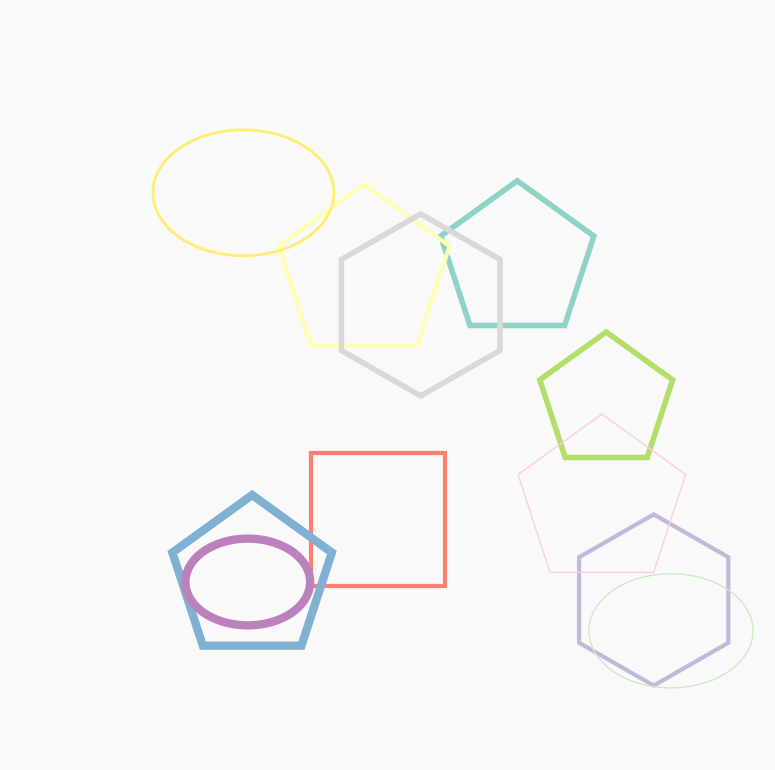[{"shape": "pentagon", "thickness": 2, "radius": 0.52, "center": [0.667, 0.661]}, {"shape": "pentagon", "thickness": 1.5, "radius": 0.58, "center": [0.47, 0.645]}, {"shape": "hexagon", "thickness": 1.5, "radius": 0.56, "center": [0.844, 0.221]}, {"shape": "square", "thickness": 1.5, "radius": 0.43, "center": [0.488, 0.325]}, {"shape": "pentagon", "thickness": 3, "radius": 0.54, "center": [0.325, 0.249]}, {"shape": "pentagon", "thickness": 2, "radius": 0.45, "center": [0.782, 0.479]}, {"shape": "pentagon", "thickness": 0.5, "radius": 0.57, "center": [0.777, 0.349]}, {"shape": "hexagon", "thickness": 2, "radius": 0.59, "center": [0.543, 0.604]}, {"shape": "oval", "thickness": 3, "radius": 0.4, "center": [0.32, 0.244]}, {"shape": "oval", "thickness": 0.5, "radius": 0.53, "center": [0.866, 0.181]}, {"shape": "oval", "thickness": 1, "radius": 0.58, "center": [0.314, 0.75]}]